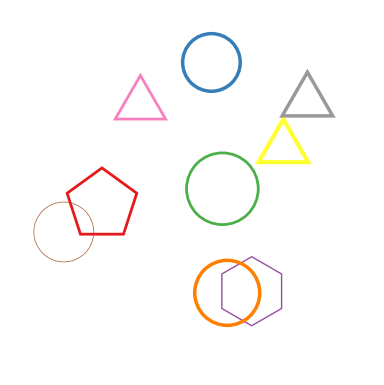[{"shape": "pentagon", "thickness": 2, "radius": 0.48, "center": [0.265, 0.469]}, {"shape": "circle", "thickness": 2.5, "radius": 0.37, "center": [0.549, 0.838]}, {"shape": "circle", "thickness": 2, "radius": 0.47, "center": [0.578, 0.51]}, {"shape": "hexagon", "thickness": 1, "radius": 0.45, "center": [0.654, 0.244]}, {"shape": "circle", "thickness": 2.5, "radius": 0.42, "center": [0.59, 0.239]}, {"shape": "triangle", "thickness": 3, "radius": 0.37, "center": [0.736, 0.616]}, {"shape": "circle", "thickness": 0.5, "radius": 0.39, "center": [0.166, 0.397]}, {"shape": "triangle", "thickness": 2, "radius": 0.38, "center": [0.365, 0.729]}, {"shape": "triangle", "thickness": 2.5, "radius": 0.38, "center": [0.798, 0.737]}]